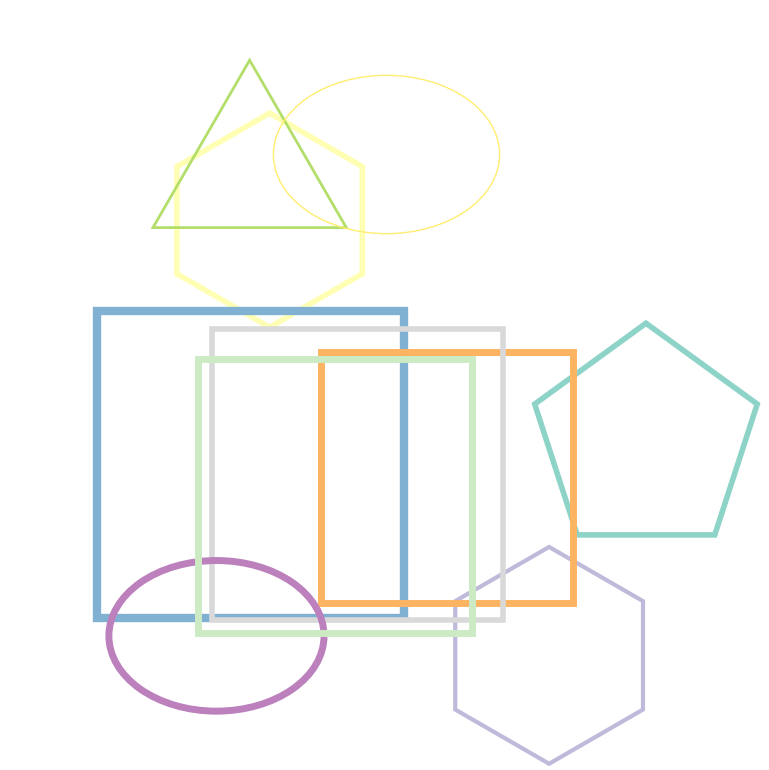[{"shape": "pentagon", "thickness": 2, "radius": 0.76, "center": [0.839, 0.428]}, {"shape": "hexagon", "thickness": 2, "radius": 0.7, "center": [0.35, 0.714]}, {"shape": "hexagon", "thickness": 1.5, "radius": 0.7, "center": [0.713, 0.149]}, {"shape": "square", "thickness": 3, "radius": 1.0, "center": [0.325, 0.397]}, {"shape": "square", "thickness": 2.5, "radius": 0.82, "center": [0.58, 0.38]}, {"shape": "triangle", "thickness": 1, "radius": 0.72, "center": [0.324, 0.777]}, {"shape": "square", "thickness": 2, "radius": 0.95, "center": [0.464, 0.384]}, {"shape": "oval", "thickness": 2.5, "radius": 0.7, "center": [0.281, 0.174]}, {"shape": "square", "thickness": 2.5, "radius": 0.89, "center": [0.435, 0.356]}, {"shape": "oval", "thickness": 0.5, "radius": 0.73, "center": [0.502, 0.799]}]